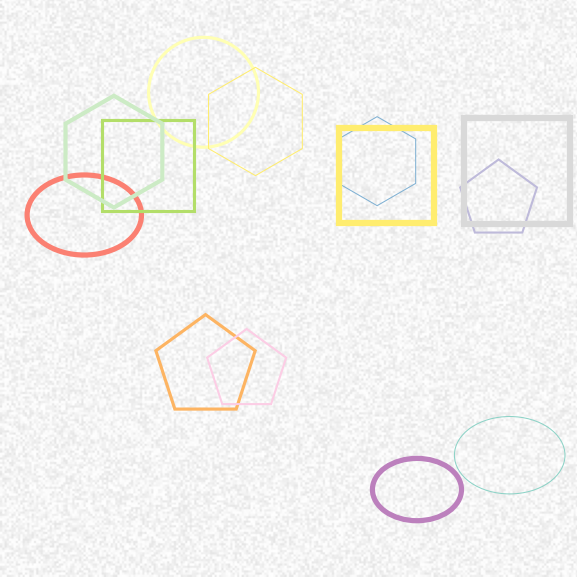[{"shape": "oval", "thickness": 0.5, "radius": 0.48, "center": [0.883, 0.211]}, {"shape": "circle", "thickness": 1.5, "radius": 0.48, "center": [0.352, 0.839]}, {"shape": "pentagon", "thickness": 1, "radius": 0.35, "center": [0.863, 0.653]}, {"shape": "oval", "thickness": 2.5, "radius": 0.5, "center": [0.146, 0.627]}, {"shape": "hexagon", "thickness": 0.5, "radius": 0.39, "center": [0.653, 0.72]}, {"shape": "pentagon", "thickness": 1.5, "radius": 0.45, "center": [0.356, 0.364]}, {"shape": "square", "thickness": 1.5, "radius": 0.4, "center": [0.256, 0.712]}, {"shape": "pentagon", "thickness": 1, "radius": 0.36, "center": [0.427, 0.358]}, {"shape": "square", "thickness": 3, "radius": 0.46, "center": [0.896, 0.703]}, {"shape": "oval", "thickness": 2.5, "radius": 0.39, "center": [0.722, 0.151]}, {"shape": "hexagon", "thickness": 2, "radius": 0.48, "center": [0.197, 0.737]}, {"shape": "square", "thickness": 3, "radius": 0.41, "center": [0.67, 0.695]}, {"shape": "hexagon", "thickness": 0.5, "radius": 0.47, "center": [0.442, 0.789]}]